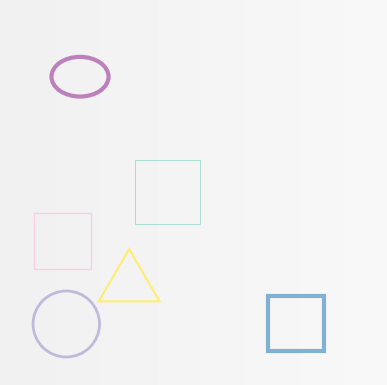[{"shape": "square", "thickness": 0.5, "radius": 0.42, "center": [0.433, 0.501]}, {"shape": "circle", "thickness": 2, "radius": 0.43, "center": [0.171, 0.158]}, {"shape": "square", "thickness": 3, "radius": 0.36, "center": [0.763, 0.16]}, {"shape": "square", "thickness": 1, "radius": 0.37, "center": [0.162, 0.374]}, {"shape": "oval", "thickness": 3, "radius": 0.37, "center": [0.206, 0.801]}, {"shape": "triangle", "thickness": 1.5, "radius": 0.45, "center": [0.333, 0.263]}]